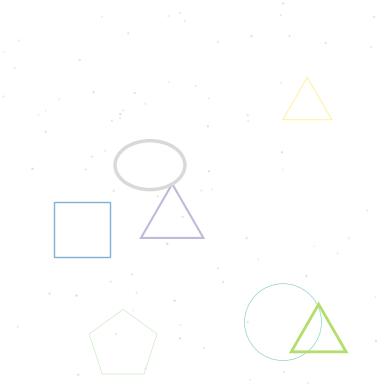[{"shape": "circle", "thickness": 0.5, "radius": 0.5, "center": [0.735, 0.163]}, {"shape": "triangle", "thickness": 1.5, "radius": 0.47, "center": [0.447, 0.429]}, {"shape": "square", "thickness": 1, "radius": 0.36, "center": [0.213, 0.404]}, {"shape": "triangle", "thickness": 2, "radius": 0.41, "center": [0.828, 0.127]}, {"shape": "oval", "thickness": 2.5, "radius": 0.45, "center": [0.39, 0.571]}, {"shape": "pentagon", "thickness": 0.5, "radius": 0.46, "center": [0.32, 0.104]}, {"shape": "triangle", "thickness": 0.5, "radius": 0.37, "center": [0.798, 0.726]}]